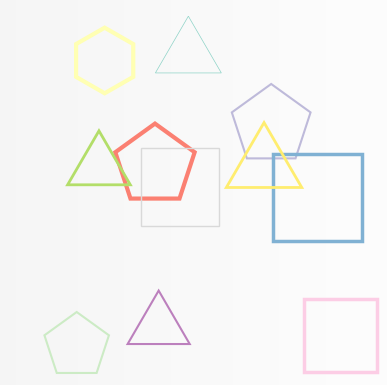[{"shape": "triangle", "thickness": 0.5, "radius": 0.49, "center": [0.486, 0.86]}, {"shape": "hexagon", "thickness": 3, "radius": 0.43, "center": [0.27, 0.843]}, {"shape": "pentagon", "thickness": 1.5, "radius": 0.53, "center": [0.7, 0.675]}, {"shape": "pentagon", "thickness": 3, "radius": 0.54, "center": [0.4, 0.571]}, {"shape": "square", "thickness": 2.5, "radius": 0.57, "center": [0.819, 0.487]}, {"shape": "triangle", "thickness": 2, "radius": 0.47, "center": [0.255, 0.567]}, {"shape": "square", "thickness": 2.5, "radius": 0.47, "center": [0.878, 0.129]}, {"shape": "square", "thickness": 1, "radius": 0.51, "center": [0.465, 0.515]}, {"shape": "triangle", "thickness": 1.5, "radius": 0.46, "center": [0.409, 0.153]}, {"shape": "pentagon", "thickness": 1.5, "radius": 0.44, "center": [0.198, 0.102]}, {"shape": "triangle", "thickness": 2, "radius": 0.56, "center": [0.681, 0.569]}]